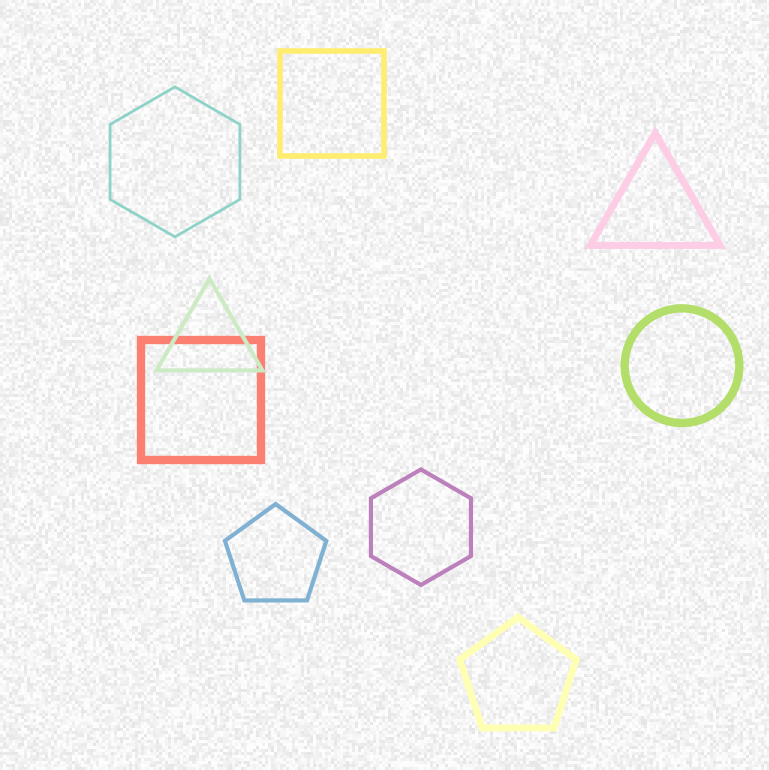[{"shape": "hexagon", "thickness": 1, "radius": 0.49, "center": [0.227, 0.79]}, {"shape": "pentagon", "thickness": 2.5, "radius": 0.4, "center": [0.673, 0.119]}, {"shape": "square", "thickness": 3, "radius": 0.39, "center": [0.261, 0.481]}, {"shape": "pentagon", "thickness": 1.5, "radius": 0.35, "center": [0.358, 0.276]}, {"shape": "circle", "thickness": 3, "radius": 0.37, "center": [0.886, 0.525]}, {"shape": "triangle", "thickness": 2.5, "radius": 0.49, "center": [0.851, 0.73]}, {"shape": "hexagon", "thickness": 1.5, "radius": 0.38, "center": [0.547, 0.315]}, {"shape": "triangle", "thickness": 1.5, "radius": 0.4, "center": [0.272, 0.559]}, {"shape": "square", "thickness": 2, "radius": 0.34, "center": [0.431, 0.865]}]